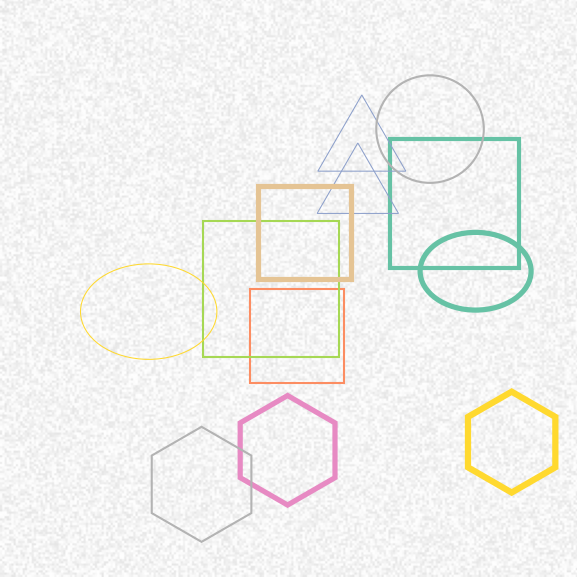[{"shape": "oval", "thickness": 2.5, "radius": 0.48, "center": [0.824, 0.529]}, {"shape": "square", "thickness": 2, "radius": 0.56, "center": [0.786, 0.647]}, {"shape": "square", "thickness": 1, "radius": 0.41, "center": [0.515, 0.417]}, {"shape": "triangle", "thickness": 0.5, "radius": 0.44, "center": [0.627, 0.747]}, {"shape": "triangle", "thickness": 0.5, "radius": 0.41, "center": [0.62, 0.67]}, {"shape": "hexagon", "thickness": 2.5, "radius": 0.47, "center": [0.498, 0.219]}, {"shape": "square", "thickness": 1, "radius": 0.59, "center": [0.469, 0.499]}, {"shape": "hexagon", "thickness": 3, "radius": 0.44, "center": [0.886, 0.234]}, {"shape": "oval", "thickness": 0.5, "radius": 0.59, "center": [0.257, 0.46]}, {"shape": "square", "thickness": 2.5, "radius": 0.4, "center": [0.528, 0.597]}, {"shape": "circle", "thickness": 1, "radius": 0.47, "center": [0.745, 0.776]}, {"shape": "hexagon", "thickness": 1, "radius": 0.5, "center": [0.349, 0.16]}]